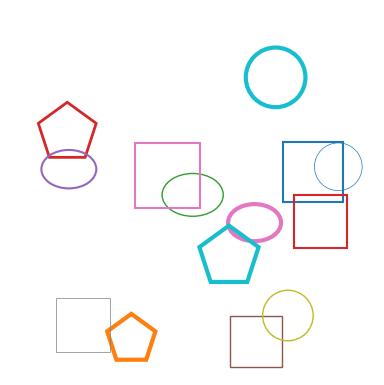[{"shape": "square", "thickness": 1.5, "radius": 0.39, "center": [0.813, 0.553]}, {"shape": "circle", "thickness": 0.5, "radius": 0.31, "center": [0.879, 0.567]}, {"shape": "pentagon", "thickness": 3, "radius": 0.33, "center": [0.341, 0.119]}, {"shape": "oval", "thickness": 1, "radius": 0.4, "center": [0.5, 0.494]}, {"shape": "square", "thickness": 1.5, "radius": 0.35, "center": [0.833, 0.424]}, {"shape": "pentagon", "thickness": 2, "radius": 0.4, "center": [0.175, 0.655]}, {"shape": "oval", "thickness": 1.5, "radius": 0.36, "center": [0.179, 0.561]}, {"shape": "square", "thickness": 1, "radius": 0.33, "center": [0.665, 0.113]}, {"shape": "square", "thickness": 1.5, "radius": 0.42, "center": [0.436, 0.545]}, {"shape": "oval", "thickness": 3, "radius": 0.34, "center": [0.661, 0.422]}, {"shape": "square", "thickness": 0.5, "radius": 0.35, "center": [0.216, 0.155]}, {"shape": "circle", "thickness": 1, "radius": 0.33, "center": [0.748, 0.18]}, {"shape": "circle", "thickness": 3, "radius": 0.39, "center": [0.716, 0.799]}, {"shape": "pentagon", "thickness": 3, "radius": 0.4, "center": [0.595, 0.333]}]